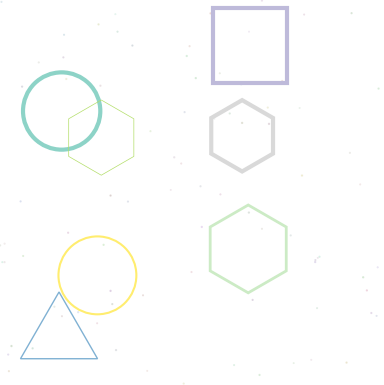[{"shape": "circle", "thickness": 3, "radius": 0.5, "center": [0.16, 0.712]}, {"shape": "square", "thickness": 3, "radius": 0.48, "center": [0.65, 0.882]}, {"shape": "triangle", "thickness": 1, "radius": 0.58, "center": [0.153, 0.126]}, {"shape": "hexagon", "thickness": 0.5, "radius": 0.49, "center": [0.263, 0.643]}, {"shape": "hexagon", "thickness": 3, "radius": 0.46, "center": [0.629, 0.647]}, {"shape": "hexagon", "thickness": 2, "radius": 0.57, "center": [0.645, 0.353]}, {"shape": "circle", "thickness": 1.5, "radius": 0.51, "center": [0.253, 0.285]}]